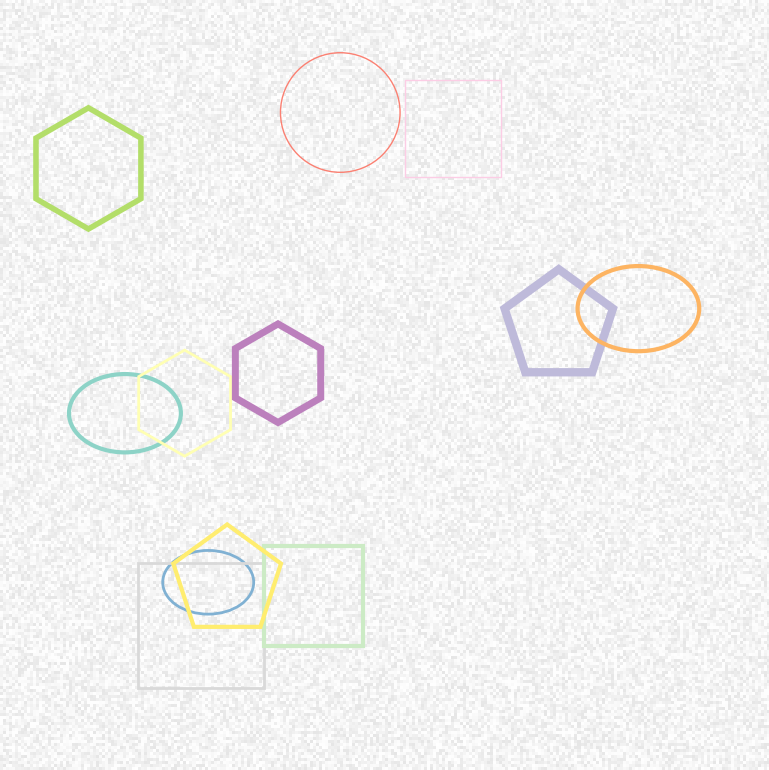[{"shape": "oval", "thickness": 1.5, "radius": 0.36, "center": [0.162, 0.463]}, {"shape": "hexagon", "thickness": 1, "radius": 0.34, "center": [0.24, 0.476]}, {"shape": "pentagon", "thickness": 3, "radius": 0.37, "center": [0.726, 0.576]}, {"shape": "circle", "thickness": 0.5, "radius": 0.39, "center": [0.442, 0.854]}, {"shape": "oval", "thickness": 1, "radius": 0.3, "center": [0.27, 0.244]}, {"shape": "oval", "thickness": 1.5, "radius": 0.39, "center": [0.829, 0.599]}, {"shape": "hexagon", "thickness": 2, "radius": 0.39, "center": [0.115, 0.781]}, {"shape": "square", "thickness": 0.5, "radius": 0.31, "center": [0.589, 0.833]}, {"shape": "square", "thickness": 1, "radius": 0.41, "center": [0.262, 0.188]}, {"shape": "hexagon", "thickness": 2.5, "radius": 0.32, "center": [0.361, 0.515]}, {"shape": "square", "thickness": 1.5, "radius": 0.32, "center": [0.407, 0.226]}, {"shape": "pentagon", "thickness": 1.5, "radius": 0.37, "center": [0.295, 0.245]}]